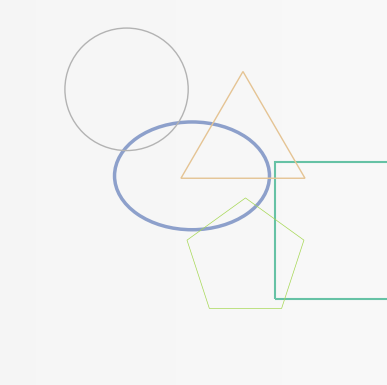[{"shape": "square", "thickness": 1.5, "radius": 0.89, "center": [0.889, 0.402]}, {"shape": "oval", "thickness": 2.5, "radius": 1.0, "center": [0.496, 0.543]}, {"shape": "pentagon", "thickness": 0.5, "radius": 0.79, "center": [0.633, 0.327]}, {"shape": "triangle", "thickness": 1, "radius": 0.92, "center": [0.627, 0.629]}, {"shape": "circle", "thickness": 1, "radius": 0.8, "center": [0.327, 0.768]}]